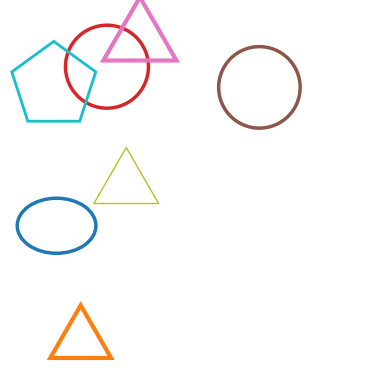[{"shape": "oval", "thickness": 2.5, "radius": 0.51, "center": [0.147, 0.414]}, {"shape": "triangle", "thickness": 3, "radius": 0.46, "center": [0.21, 0.116]}, {"shape": "circle", "thickness": 2.5, "radius": 0.54, "center": [0.278, 0.827]}, {"shape": "circle", "thickness": 2.5, "radius": 0.53, "center": [0.674, 0.773]}, {"shape": "triangle", "thickness": 3, "radius": 0.55, "center": [0.363, 0.898]}, {"shape": "triangle", "thickness": 1, "radius": 0.48, "center": [0.328, 0.52]}, {"shape": "pentagon", "thickness": 2, "radius": 0.57, "center": [0.14, 0.778]}]